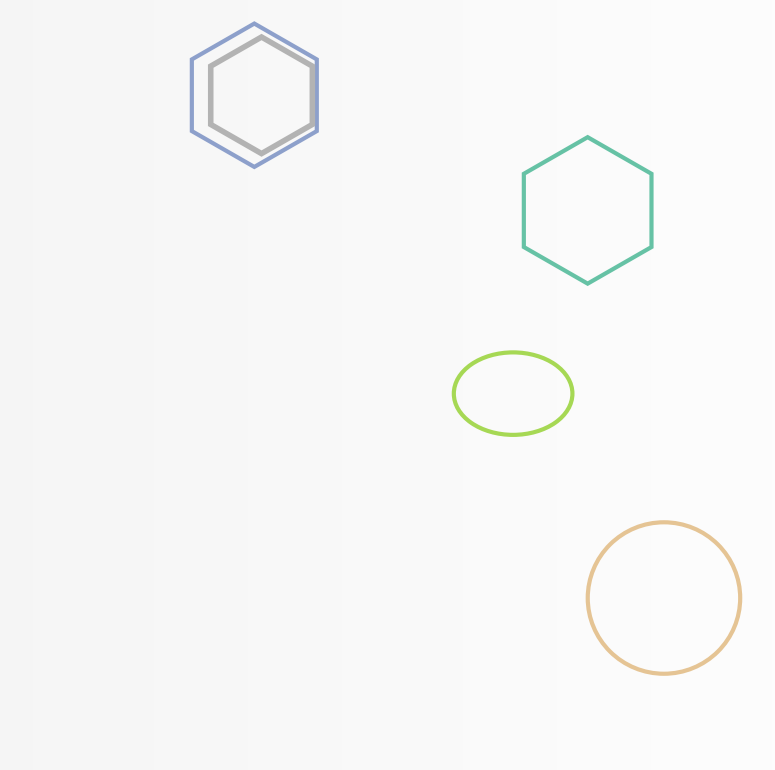[{"shape": "hexagon", "thickness": 1.5, "radius": 0.48, "center": [0.758, 0.727]}, {"shape": "hexagon", "thickness": 1.5, "radius": 0.47, "center": [0.328, 0.876]}, {"shape": "oval", "thickness": 1.5, "radius": 0.38, "center": [0.662, 0.489]}, {"shape": "circle", "thickness": 1.5, "radius": 0.49, "center": [0.857, 0.223]}, {"shape": "hexagon", "thickness": 2, "radius": 0.38, "center": [0.337, 0.876]}]